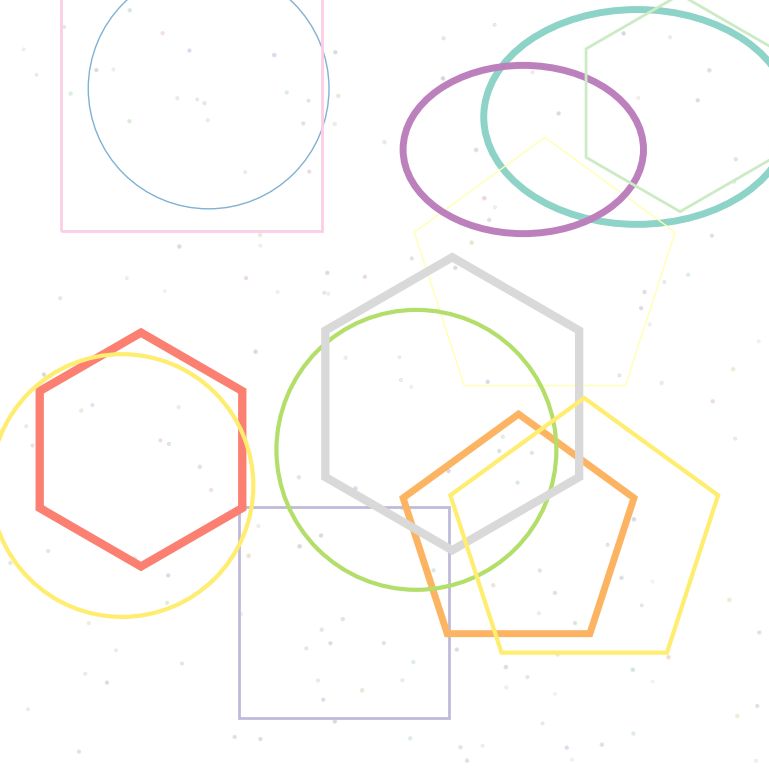[{"shape": "oval", "thickness": 2.5, "radius": 1.0, "center": [0.828, 0.848]}, {"shape": "pentagon", "thickness": 0.5, "radius": 0.89, "center": [0.707, 0.643]}, {"shape": "square", "thickness": 1, "radius": 0.68, "center": [0.447, 0.205]}, {"shape": "hexagon", "thickness": 3, "radius": 0.76, "center": [0.183, 0.416]}, {"shape": "circle", "thickness": 0.5, "radius": 0.78, "center": [0.271, 0.885]}, {"shape": "pentagon", "thickness": 2.5, "radius": 0.79, "center": [0.673, 0.305]}, {"shape": "circle", "thickness": 1.5, "radius": 0.91, "center": [0.541, 0.416]}, {"shape": "square", "thickness": 1, "radius": 0.85, "center": [0.249, 0.87]}, {"shape": "hexagon", "thickness": 3, "radius": 0.95, "center": [0.587, 0.476]}, {"shape": "oval", "thickness": 2.5, "radius": 0.78, "center": [0.68, 0.806]}, {"shape": "hexagon", "thickness": 1, "radius": 0.7, "center": [0.883, 0.866]}, {"shape": "circle", "thickness": 1.5, "radius": 0.85, "center": [0.158, 0.369]}, {"shape": "pentagon", "thickness": 1.5, "radius": 0.91, "center": [0.759, 0.3]}]